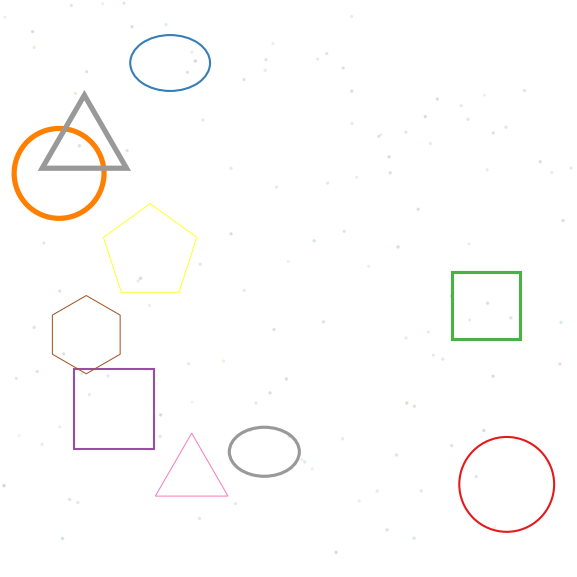[{"shape": "circle", "thickness": 1, "radius": 0.41, "center": [0.877, 0.16]}, {"shape": "oval", "thickness": 1, "radius": 0.35, "center": [0.295, 0.89]}, {"shape": "square", "thickness": 1.5, "radius": 0.29, "center": [0.841, 0.47]}, {"shape": "square", "thickness": 1, "radius": 0.35, "center": [0.197, 0.291]}, {"shape": "circle", "thickness": 2.5, "radius": 0.39, "center": [0.102, 0.699]}, {"shape": "pentagon", "thickness": 0.5, "radius": 0.42, "center": [0.26, 0.562]}, {"shape": "hexagon", "thickness": 0.5, "radius": 0.34, "center": [0.149, 0.42]}, {"shape": "triangle", "thickness": 0.5, "radius": 0.36, "center": [0.332, 0.176]}, {"shape": "triangle", "thickness": 2.5, "radius": 0.42, "center": [0.146, 0.75]}, {"shape": "oval", "thickness": 1.5, "radius": 0.3, "center": [0.458, 0.217]}]